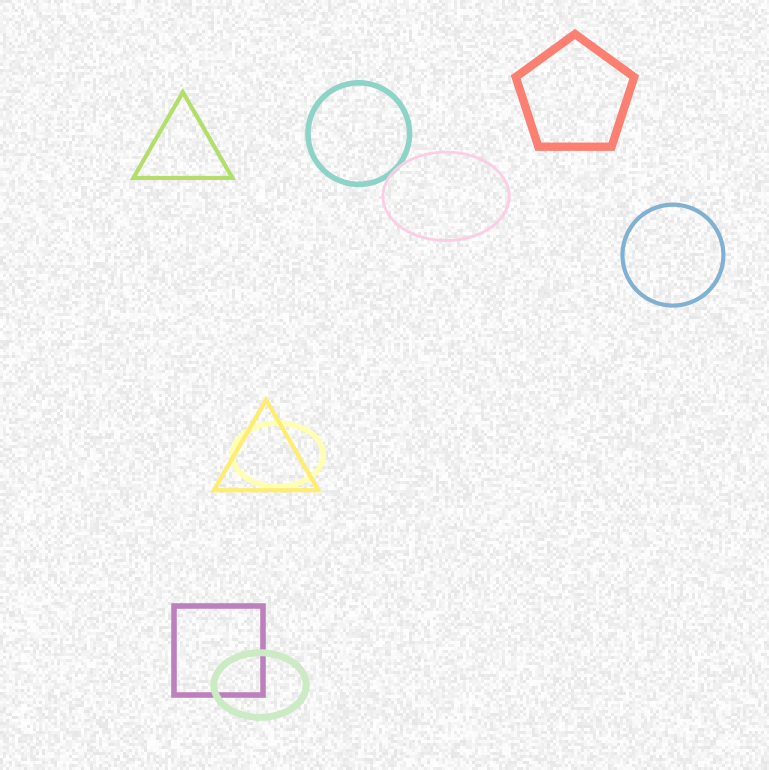[{"shape": "circle", "thickness": 2, "radius": 0.33, "center": [0.466, 0.827]}, {"shape": "oval", "thickness": 2, "radius": 0.3, "center": [0.361, 0.409]}, {"shape": "pentagon", "thickness": 3, "radius": 0.4, "center": [0.747, 0.875]}, {"shape": "circle", "thickness": 1.5, "radius": 0.33, "center": [0.874, 0.669]}, {"shape": "triangle", "thickness": 1.5, "radius": 0.37, "center": [0.237, 0.806]}, {"shape": "oval", "thickness": 1, "radius": 0.41, "center": [0.579, 0.745]}, {"shape": "square", "thickness": 2, "radius": 0.29, "center": [0.283, 0.156]}, {"shape": "oval", "thickness": 2.5, "radius": 0.3, "center": [0.338, 0.11]}, {"shape": "triangle", "thickness": 1.5, "radius": 0.39, "center": [0.346, 0.402]}]